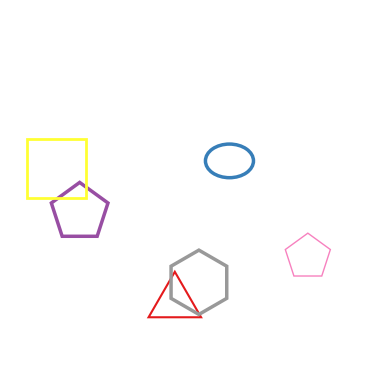[{"shape": "triangle", "thickness": 1.5, "radius": 0.39, "center": [0.454, 0.215]}, {"shape": "oval", "thickness": 2.5, "radius": 0.31, "center": [0.596, 0.582]}, {"shape": "pentagon", "thickness": 2.5, "radius": 0.39, "center": [0.207, 0.449]}, {"shape": "square", "thickness": 2, "radius": 0.38, "center": [0.147, 0.563]}, {"shape": "pentagon", "thickness": 1, "radius": 0.31, "center": [0.8, 0.333]}, {"shape": "hexagon", "thickness": 2.5, "radius": 0.42, "center": [0.517, 0.267]}]